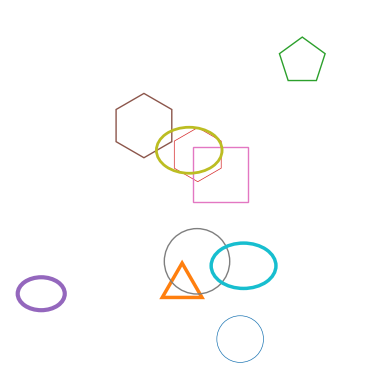[{"shape": "circle", "thickness": 0.5, "radius": 0.3, "center": [0.624, 0.119]}, {"shape": "triangle", "thickness": 2.5, "radius": 0.3, "center": [0.473, 0.257]}, {"shape": "pentagon", "thickness": 1, "radius": 0.31, "center": [0.785, 0.841]}, {"shape": "hexagon", "thickness": 0.5, "radius": 0.35, "center": [0.514, 0.598]}, {"shape": "oval", "thickness": 3, "radius": 0.31, "center": [0.107, 0.237]}, {"shape": "hexagon", "thickness": 1, "radius": 0.42, "center": [0.374, 0.674]}, {"shape": "square", "thickness": 1, "radius": 0.35, "center": [0.573, 0.547]}, {"shape": "circle", "thickness": 1, "radius": 0.42, "center": [0.512, 0.321]}, {"shape": "oval", "thickness": 2, "radius": 0.43, "center": [0.492, 0.61]}, {"shape": "oval", "thickness": 2.5, "radius": 0.42, "center": [0.633, 0.31]}]